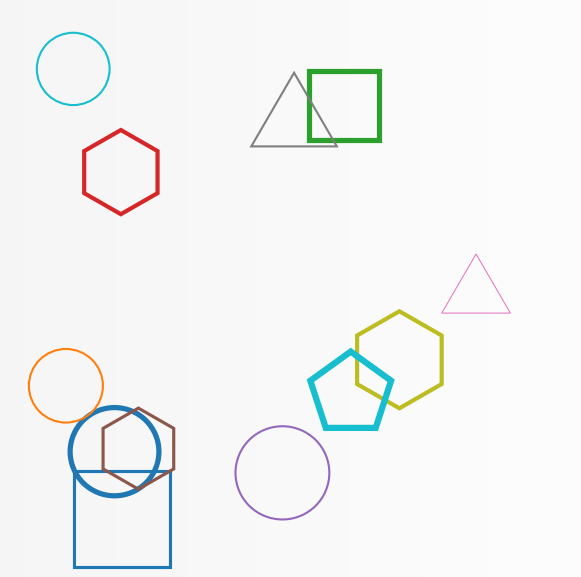[{"shape": "square", "thickness": 1.5, "radius": 0.41, "center": [0.21, 0.101]}, {"shape": "circle", "thickness": 2.5, "radius": 0.38, "center": [0.197, 0.217]}, {"shape": "circle", "thickness": 1, "radius": 0.32, "center": [0.113, 0.331]}, {"shape": "square", "thickness": 2.5, "radius": 0.3, "center": [0.592, 0.817]}, {"shape": "hexagon", "thickness": 2, "radius": 0.36, "center": [0.208, 0.701]}, {"shape": "circle", "thickness": 1, "radius": 0.4, "center": [0.486, 0.18]}, {"shape": "hexagon", "thickness": 1.5, "radius": 0.35, "center": [0.238, 0.222]}, {"shape": "triangle", "thickness": 0.5, "radius": 0.34, "center": [0.819, 0.491]}, {"shape": "triangle", "thickness": 1, "radius": 0.43, "center": [0.506, 0.788]}, {"shape": "hexagon", "thickness": 2, "radius": 0.42, "center": [0.687, 0.376]}, {"shape": "circle", "thickness": 1, "radius": 0.31, "center": [0.126, 0.88]}, {"shape": "pentagon", "thickness": 3, "radius": 0.37, "center": [0.603, 0.317]}]